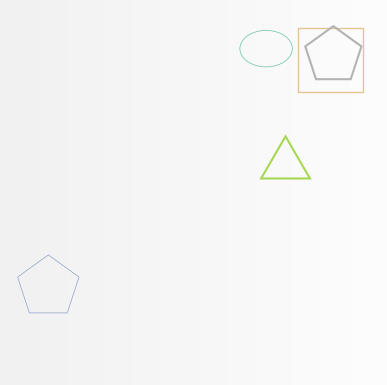[{"shape": "oval", "thickness": 0.5, "radius": 0.34, "center": [0.687, 0.874]}, {"shape": "pentagon", "thickness": 0.5, "radius": 0.42, "center": [0.125, 0.255]}, {"shape": "triangle", "thickness": 1.5, "radius": 0.36, "center": [0.737, 0.573]}, {"shape": "square", "thickness": 1, "radius": 0.42, "center": [0.853, 0.845]}, {"shape": "pentagon", "thickness": 1.5, "radius": 0.38, "center": [0.86, 0.856]}]